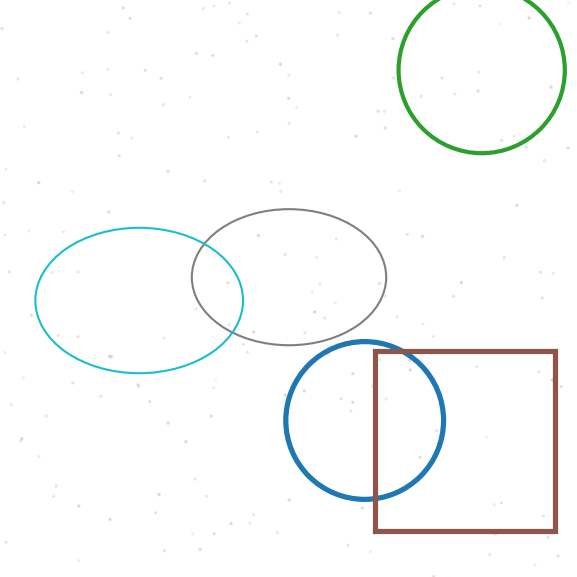[{"shape": "circle", "thickness": 2.5, "radius": 0.68, "center": [0.632, 0.271]}, {"shape": "circle", "thickness": 2, "radius": 0.72, "center": [0.834, 0.878]}, {"shape": "square", "thickness": 2.5, "radius": 0.78, "center": [0.805, 0.235]}, {"shape": "oval", "thickness": 1, "radius": 0.84, "center": [0.5, 0.519]}, {"shape": "oval", "thickness": 1, "radius": 0.9, "center": [0.241, 0.479]}]